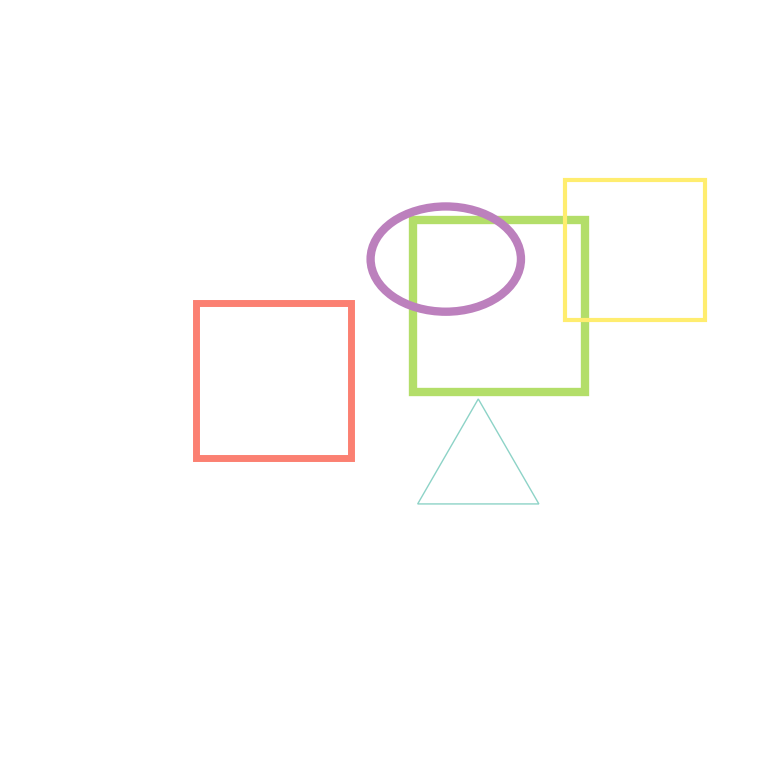[{"shape": "triangle", "thickness": 0.5, "radius": 0.45, "center": [0.621, 0.391]}, {"shape": "square", "thickness": 2.5, "radius": 0.5, "center": [0.355, 0.506]}, {"shape": "square", "thickness": 3, "radius": 0.56, "center": [0.648, 0.603]}, {"shape": "oval", "thickness": 3, "radius": 0.49, "center": [0.579, 0.664]}, {"shape": "square", "thickness": 1.5, "radius": 0.45, "center": [0.825, 0.676]}]